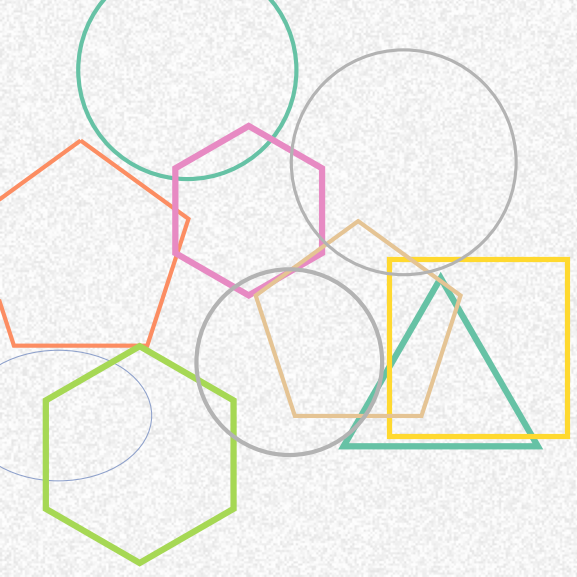[{"shape": "circle", "thickness": 2, "radius": 0.94, "center": [0.324, 0.878]}, {"shape": "triangle", "thickness": 3, "radius": 0.97, "center": [0.763, 0.323]}, {"shape": "pentagon", "thickness": 2, "radius": 0.98, "center": [0.14, 0.559]}, {"shape": "oval", "thickness": 0.5, "radius": 0.81, "center": [0.101, 0.28]}, {"shape": "hexagon", "thickness": 3, "radius": 0.73, "center": [0.431, 0.634]}, {"shape": "hexagon", "thickness": 3, "radius": 0.94, "center": [0.242, 0.212]}, {"shape": "square", "thickness": 2.5, "radius": 0.77, "center": [0.827, 0.398]}, {"shape": "pentagon", "thickness": 2, "radius": 0.93, "center": [0.62, 0.43]}, {"shape": "circle", "thickness": 1.5, "radius": 0.97, "center": [0.699, 0.718]}, {"shape": "circle", "thickness": 2, "radius": 0.8, "center": [0.501, 0.372]}]